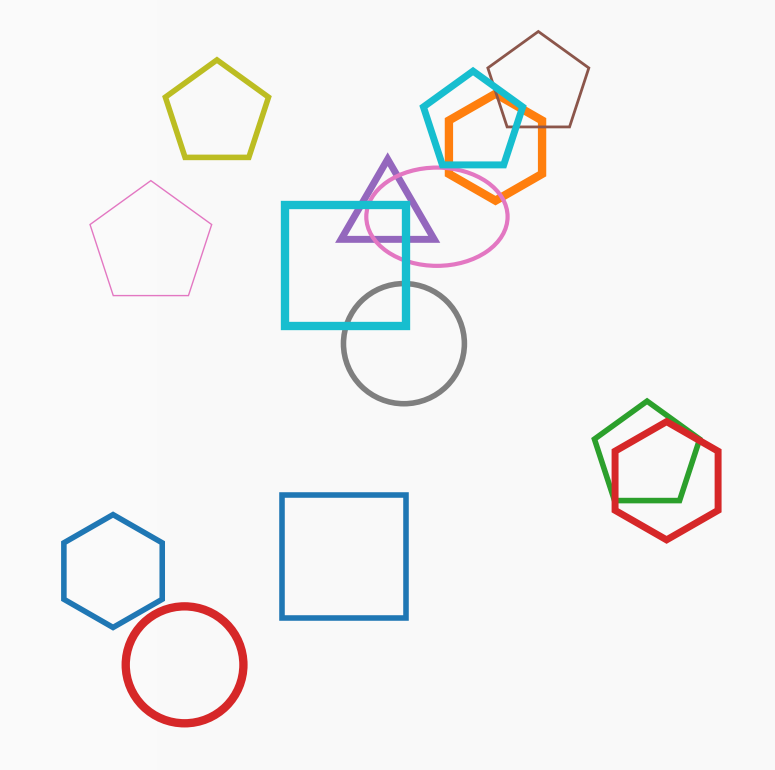[{"shape": "square", "thickness": 2, "radius": 0.4, "center": [0.444, 0.278]}, {"shape": "hexagon", "thickness": 2, "radius": 0.37, "center": [0.146, 0.258]}, {"shape": "hexagon", "thickness": 3, "radius": 0.35, "center": [0.639, 0.809]}, {"shape": "pentagon", "thickness": 2, "radius": 0.36, "center": [0.835, 0.408]}, {"shape": "circle", "thickness": 3, "radius": 0.38, "center": [0.238, 0.137]}, {"shape": "hexagon", "thickness": 2.5, "radius": 0.38, "center": [0.86, 0.376]}, {"shape": "triangle", "thickness": 2.5, "radius": 0.35, "center": [0.5, 0.724]}, {"shape": "pentagon", "thickness": 1, "radius": 0.34, "center": [0.695, 0.891]}, {"shape": "pentagon", "thickness": 0.5, "radius": 0.41, "center": [0.195, 0.683]}, {"shape": "oval", "thickness": 1.5, "radius": 0.46, "center": [0.564, 0.719]}, {"shape": "circle", "thickness": 2, "radius": 0.39, "center": [0.521, 0.554]}, {"shape": "pentagon", "thickness": 2, "radius": 0.35, "center": [0.28, 0.852]}, {"shape": "pentagon", "thickness": 2.5, "radius": 0.34, "center": [0.61, 0.84]}, {"shape": "square", "thickness": 3, "radius": 0.39, "center": [0.446, 0.655]}]